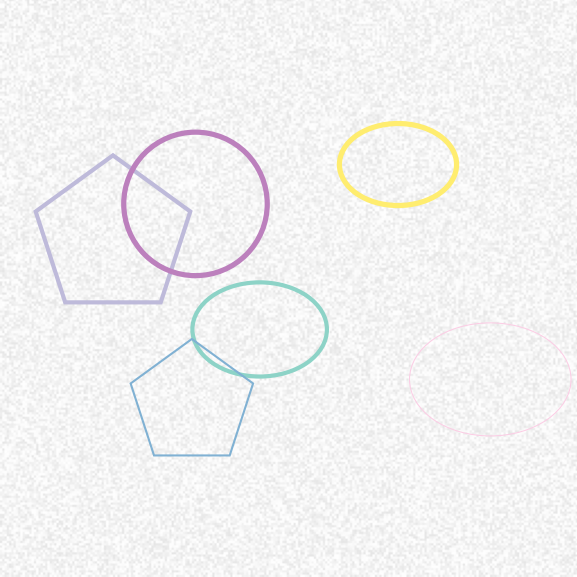[{"shape": "oval", "thickness": 2, "radius": 0.58, "center": [0.45, 0.429]}, {"shape": "pentagon", "thickness": 2, "radius": 0.7, "center": [0.196, 0.589]}, {"shape": "pentagon", "thickness": 1, "radius": 0.56, "center": [0.332, 0.301]}, {"shape": "oval", "thickness": 0.5, "radius": 0.7, "center": [0.849, 0.342]}, {"shape": "circle", "thickness": 2.5, "radius": 0.62, "center": [0.339, 0.646]}, {"shape": "oval", "thickness": 2.5, "radius": 0.51, "center": [0.689, 0.714]}]